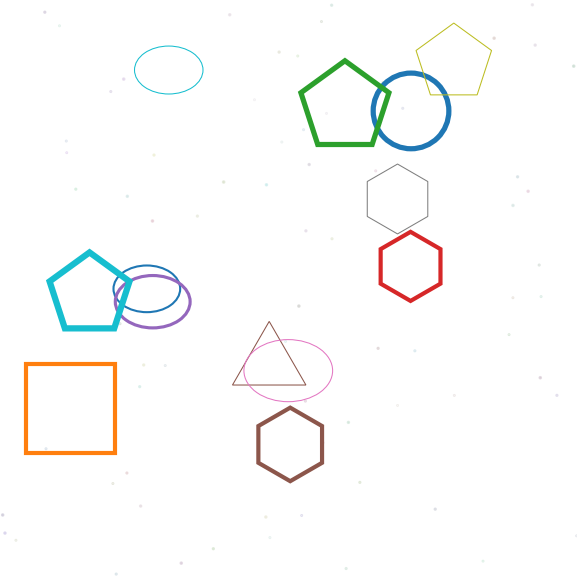[{"shape": "circle", "thickness": 2.5, "radius": 0.33, "center": [0.712, 0.807]}, {"shape": "oval", "thickness": 1, "radius": 0.29, "center": [0.254, 0.499]}, {"shape": "square", "thickness": 2, "radius": 0.39, "center": [0.122, 0.292]}, {"shape": "pentagon", "thickness": 2.5, "radius": 0.4, "center": [0.597, 0.814]}, {"shape": "hexagon", "thickness": 2, "radius": 0.3, "center": [0.711, 0.538]}, {"shape": "oval", "thickness": 1.5, "radius": 0.32, "center": [0.264, 0.477]}, {"shape": "hexagon", "thickness": 2, "radius": 0.32, "center": [0.503, 0.23]}, {"shape": "triangle", "thickness": 0.5, "radius": 0.37, "center": [0.466, 0.369]}, {"shape": "oval", "thickness": 0.5, "radius": 0.38, "center": [0.499, 0.357]}, {"shape": "hexagon", "thickness": 0.5, "radius": 0.3, "center": [0.688, 0.655]}, {"shape": "pentagon", "thickness": 0.5, "radius": 0.34, "center": [0.786, 0.89]}, {"shape": "pentagon", "thickness": 3, "radius": 0.36, "center": [0.155, 0.489]}, {"shape": "oval", "thickness": 0.5, "radius": 0.3, "center": [0.292, 0.878]}]